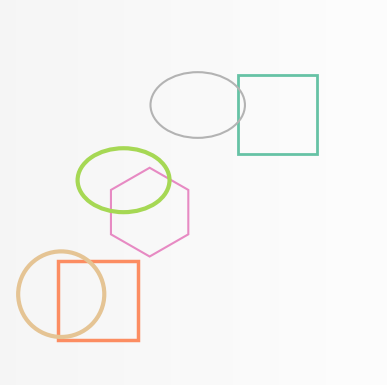[{"shape": "square", "thickness": 2, "radius": 0.51, "center": [0.716, 0.702]}, {"shape": "square", "thickness": 2.5, "radius": 0.52, "center": [0.252, 0.22]}, {"shape": "hexagon", "thickness": 1.5, "radius": 0.58, "center": [0.386, 0.449]}, {"shape": "oval", "thickness": 3, "radius": 0.59, "center": [0.319, 0.532]}, {"shape": "circle", "thickness": 3, "radius": 0.56, "center": [0.158, 0.236]}, {"shape": "oval", "thickness": 1.5, "radius": 0.61, "center": [0.51, 0.727]}]